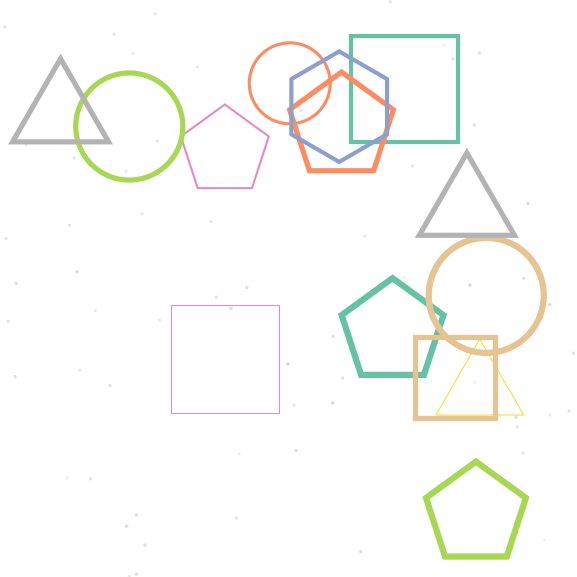[{"shape": "square", "thickness": 2, "radius": 0.46, "center": [0.7, 0.845]}, {"shape": "pentagon", "thickness": 3, "radius": 0.46, "center": [0.68, 0.425]}, {"shape": "pentagon", "thickness": 2.5, "radius": 0.47, "center": [0.591, 0.78]}, {"shape": "circle", "thickness": 1.5, "radius": 0.35, "center": [0.502, 0.855]}, {"shape": "hexagon", "thickness": 2, "radius": 0.48, "center": [0.587, 0.814]}, {"shape": "square", "thickness": 0.5, "radius": 0.47, "center": [0.389, 0.378]}, {"shape": "pentagon", "thickness": 1, "radius": 0.4, "center": [0.389, 0.738]}, {"shape": "circle", "thickness": 2.5, "radius": 0.46, "center": [0.224, 0.78]}, {"shape": "pentagon", "thickness": 3, "radius": 0.45, "center": [0.824, 0.109]}, {"shape": "triangle", "thickness": 0.5, "radius": 0.44, "center": [0.831, 0.324]}, {"shape": "square", "thickness": 2.5, "radius": 0.35, "center": [0.788, 0.345]}, {"shape": "circle", "thickness": 3, "radius": 0.5, "center": [0.842, 0.488]}, {"shape": "triangle", "thickness": 2.5, "radius": 0.48, "center": [0.808, 0.639]}, {"shape": "triangle", "thickness": 2.5, "radius": 0.48, "center": [0.105, 0.801]}]